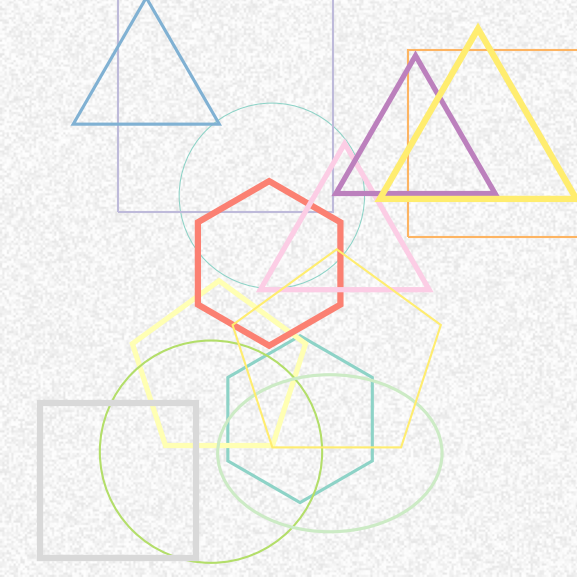[{"shape": "hexagon", "thickness": 1.5, "radius": 0.72, "center": [0.52, 0.273]}, {"shape": "circle", "thickness": 0.5, "radius": 0.8, "center": [0.471, 0.66]}, {"shape": "pentagon", "thickness": 2.5, "radius": 0.79, "center": [0.379, 0.355]}, {"shape": "square", "thickness": 1, "radius": 0.93, "center": [0.39, 0.817]}, {"shape": "hexagon", "thickness": 3, "radius": 0.71, "center": [0.466, 0.543]}, {"shape": "triangle", "thickness": 1.5, "radius": 0.73, "center": [0.253, 0.857]}, {"shape": "square", "thickness": 1, "radius": 0.81, "center": [0.869, 0.75]}, {"shape": "circle", "thickness": 1, "radius": 0.96, "center": [0.365, 0.217]}, {"shape": "triangle", "thickness": 2.5, "radius": 0.84, "center": [0.597, 0.582]}, {"shape": "square", "thickness": 3, "radius": 0.67, "center": [0.204, 0.167]}, {"shape": "triangle", "thickness": 2.5, "radius": 0.8, "center": [0.72, 0.744]}, {"shape": "oval", "thickness": 1.5, "radius": 0.97, "center": [0.571, 0.214]}, {"shape": "triangle", "thickness": 3, "radius": 0.98, "center": [0.828, 0.753]}, {"shape": "pentagon", "thickness": 1, "radius": 0.95, "center": [0.583, 0.378]}]